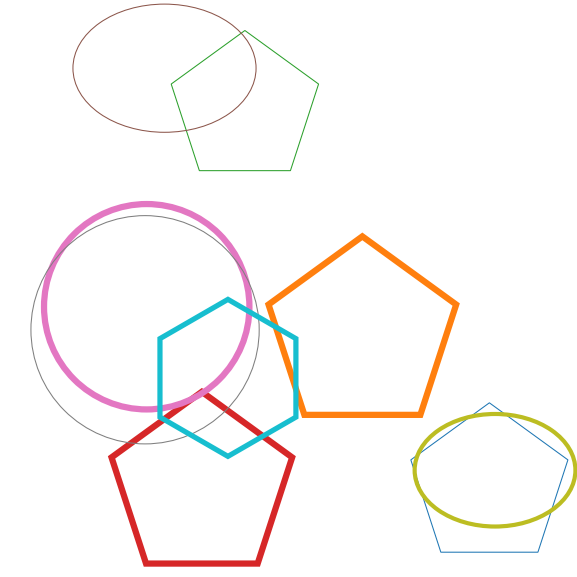[{"shape": "pentagon", "thickness": 0.5, "radius": 0.71, "center": [0.847, 0.159]}, {"shape": "pentagon", "thickness": 3, "radius": 0.85, "center": [0.627, 0.419]}, {"shape": "pentagon", "thickness": 0.5, "radius": 0.67, "center": [0.424, 0.812]}, {"shape": "pentagon", "thickness": 3, "radius": 0.82, "center": [0.35, 0.156]}, {"shape": "oval", "thickness": 0.5, "radius": 0.79, "center": [0.285, 0.881]}, {"shape": "circle", "thickness": 3, "radius": 0.89, "center": [0.254, 0.468]}, {"shape": "circle", "thickness": 0.5, "radius": 0.99, "center": [0.251, 0.428]}, {"shape": "oval", "thickness": 2, "radius": 0.7, "center": [0.857, 0.185]}, {"shape": "hexagon", "thickness": 2.5, "radius": 0.68, "center": [0.395, 0.345]}]